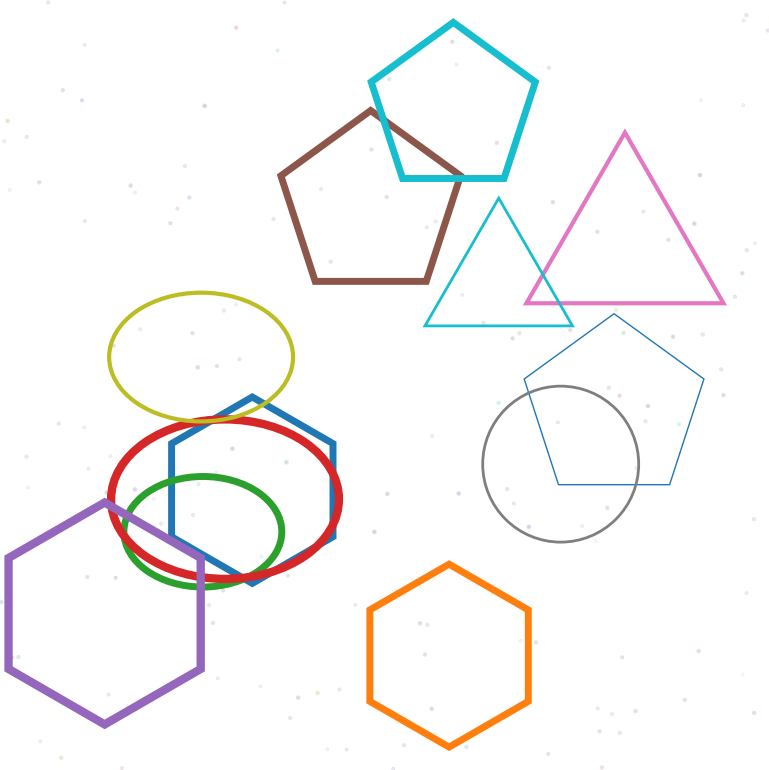[{"shape": "hexagon", "thickness": 2.5, "radius": 0.61, "center": [0.328, 0.363]}, {"shape": "pentagon", "thickness": 0.5, "radius": 0.61, "center": [0.797, 0.47]}, {"shape": "hexagon", "thickness": 2.5, "radius": 0.59, "center": [0.583, 0.149]}, {"shape": "oval", "thickness": 2.5, "radius": 0.51, "center": [0.263, 0.309]}, {"shape": "oval", "thickness": 3, "radius": 0.74, "center": [0.292, 0.352]}, {"shape": "hexagon", "thickness": 3, "radius": 0.72, "center": [0.136, 0.203]}, {"shape": "pentagon", "thickness": 2.5, "radius": 0.61, "center": [0.481, 0.734]}, {"shape": "triangle", "thickness": 1.5, "radius": 0.74, "center": [0.812, 0.68]}, {"shape": "circle", "thickness": 1, "radius": 0.51, "center": [0.728, 0.397]}, {"shape": "oval", "thickness": 1.5, "radius": 0.6, "center": [0.261, 0.536]}, {"shape": "triangle", "thickness": 1, "radius": 0.55, "center": [0.648, 0.632]}, {"shape": "pentagon", "thickness": 2.5, "radius": 0.56, "center": [0.589, 0.859]}]